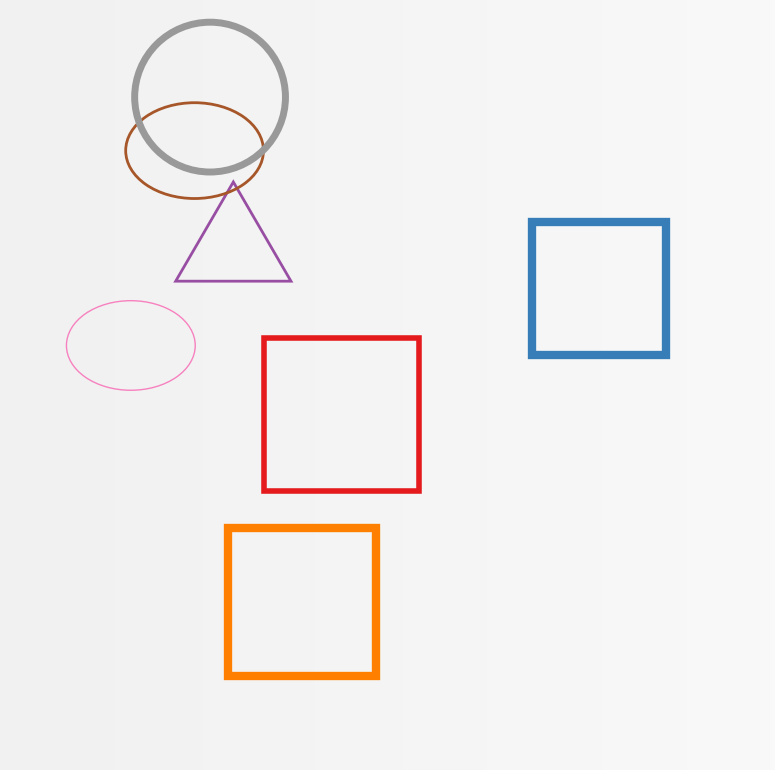[{"shape": "square", "thickness": 2, "radius": 0.5, "center": [0.441, 0.462]}, {"shape": "square", "thickness": 3, "radius": 0.43, "center": [0.773, 0.626]}, {"shape": "triangle", "thickness": 1, "radius": 0.43, "center": [0.301, 0.678]}, {"shape": "square", "thickness": 3, "radius": 0.48, "center": [0.389, 0.218]}, {"shape": "oval", "thickness": 1, "radius": 0.44, "center": [0.251, 0.804]}, {"shape": "oval", "thickness": 0.5, "radius": 0.42, "center": [0.169, 0.551]}, {"shape": "circle", "thickness": 2.5, "radius": 0.49, "center": [0.271, 0.874]}]